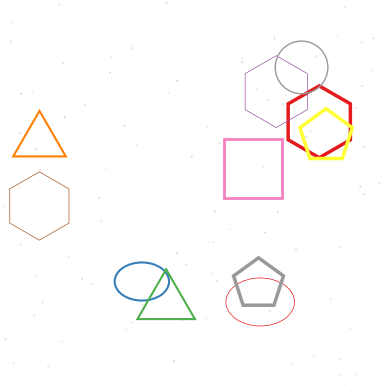[{"shape": "oval", "thickness": 0.5, "radius": 0.45, "center": [0.676, 0.216]}, {"shape": "hexagon", "thickness": 2.5, "radius": 0.47, "center": [0.829, 0.684]}, {"shape": "oval", "thickness": 1.5, "radius": 0.35, "center": [0.368, 0.269]}, {"shape": "triangle", "thickness": 1.5, "radius": 0.43, "center": [0.432, 0.214]}, {"shape": "hexagon", "thickness": 0.5, "radius": 0.47, "center": [0.718, 0.762]}, {"shape": "triangle", "thickness": 1.5, "radius": 0.39, "center": [0.103, 0.633]}, {"shape": "pentagon", "thickness": 2.5, "radius": 0.36, "center": [0.847, 0.646]}, {"shape": "hexagon", "thickness": 0.5, "radius": 0.44, "center": [0.102, 0.465]}, {"shape": "square", "thickness": 2, "radius": 0.38, "center": [0.657, 0.563]}, {"shape": "pentagon", "thickness": 2.5, "radius": 0.34, "center": [0.671, 0.262]}, {"shape": "circle", "thickness": 1, "radius": 0.34, "center": [0.783, 0.825]}]